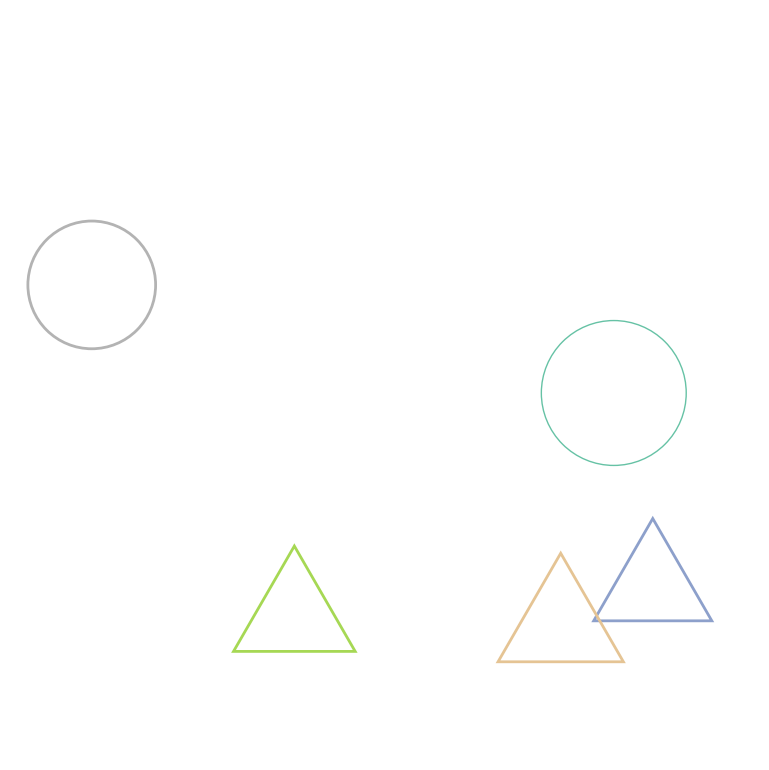[{"shape": "circle", "thickness": 0.5, "radius": 0.47, "center": [0.797, 0.49]}, {"shape": "triangle", "thickness": 1, "radius": 0.44, "center": [0.848, 0.238]}, {"shape": "triangle", "thickness": 1, "radius": 0.46, "center": [0.382, 0.2]}, {"shape": "triangle", "thickness": 1, "radius": 0.47, "center": [0.728, 0.188]}, {"shape": "circle", "thickness": 1, "radius": 0.41, "center": [0.119, 0.63]}]